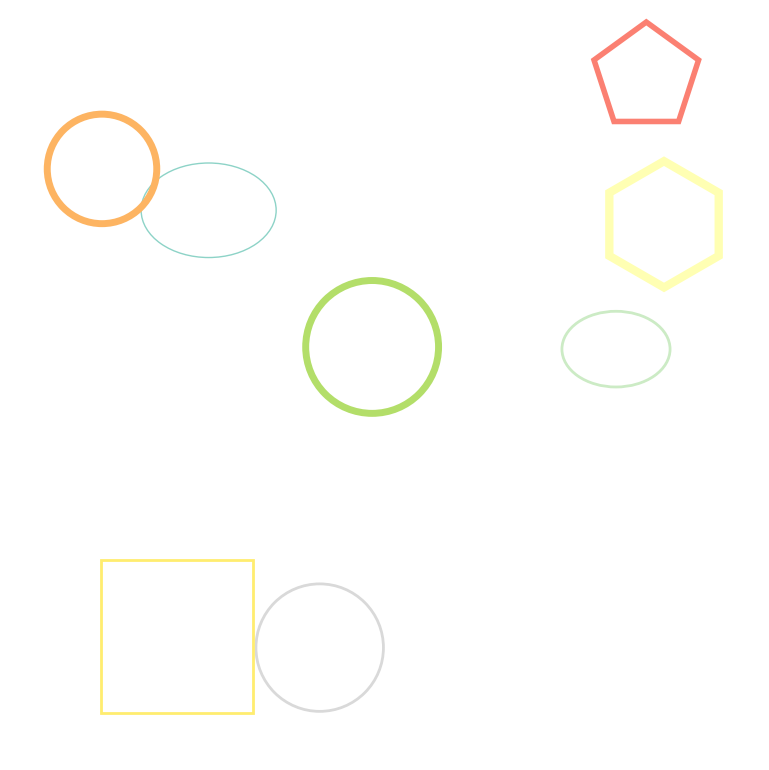[{"shape": "oval", "thickness": 0.5, "radius": 0.44, "center": [0.271, 0.727]}, {"shape": "hexagon", "thickness": 3, "radius": 0.41, "center": [0.862, 0.709]}, {"shape": "pentagon", "thickness": 2, "radius": 0.36, "center": [0.839, 0.9]}, {"shape": "circle", "thickness": 2.5, "radius": 0.36, "center": [0.132, 0.781]}, {"shape": "circle", "thickness": 2.5, "radius": 0.43, "center": [0.483, 0.549]}, {"shape": "circle", "thickness": 1, "radius": 0.41, "center": [0.415, 0.159]}, {"shape": "oval", "thickness": 1, "radius": 0.35, "center": [0.8, 0.547]}, {"shape": "square", "thickness": 1, "radius": 0.5, "center": [0.23, 0.173]}]